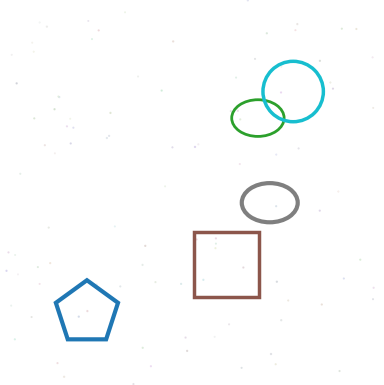[{"shape": "pentagon", "thickness": 3, "radius": 0.42, "center": [0.226, 0.187]}, {"shape": "oval", "thickness": 2, "radius": 0.34, "center": [0.67, 0.693]}, {"shape": "square", "thickness": 2.5, "radius": 0.42, "center": [0.588, 0.312]}, {"shape": "oval", "thickness": 3, "radius": 0.36, "center": [0.701, 0.473]}, {"shape": "circle", "thickness": 2.5, "radius": 0.39, "center": [0.761, 0.762]}]